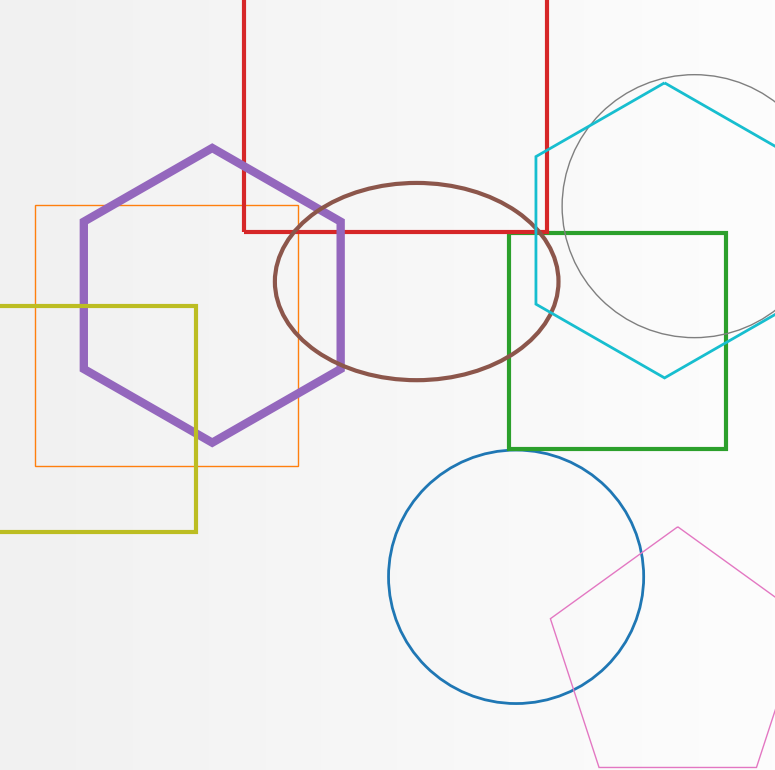[{"shape": "circle", "thickness": 1, "radius": 0.82, "center": [0.666, 0.251]}, {"shape": "square", "thickness": 0.5, "radius": 0.85, "center": [0.215, 0.564]}, {"shape": "square", "thickness": 1.5, "radius": 0.7, "center": [0.797, 0.557]}, {"shape": "square", "thickness": 1.5, "radius": 0.98, "center": [0.51, 0.895]}, {"shape": "hexagon", "thickness": 3, "radius": 0.96, "center": [0.274, 0.616]}, {"shape": "oval", "thickness": 1.5, "radius": 0.91, "center": [0.538, 0.634]}, {"shape": "pentagon", "thickness": 0.5, "radius": 0.86, "center": [0.875, 0.143]}, {"shape": "circle", "thickness": 0.5, "radius": 0.85, "center": [0.896, 0.732]}, {"shape": "square", "thickness": 1.5, "radius": 0.73, "center": [0.106, 0.456]}, {"shape": "hexagon", "thickness": 1, "radius": 0.96, "center": [0.857, 0.701]}]